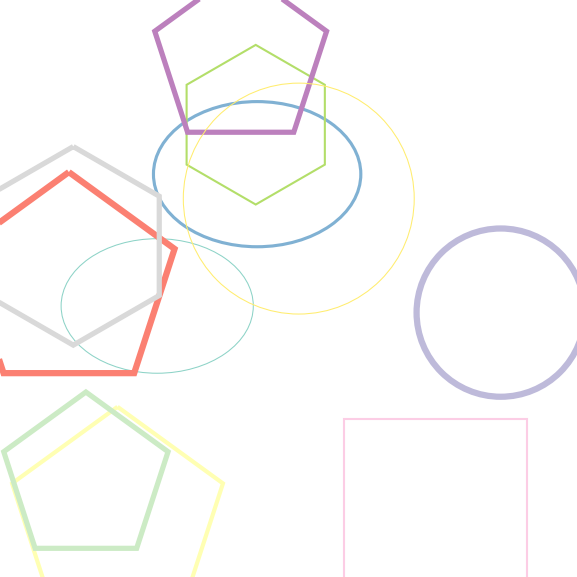[{"shape": "oval", "thickness": 0.5, "radius": 0.83, "center": [0.272, 0.469]}, {"shape": "pentagon", "thickness": 2, "radius": 0.96, "center": [0.204, 0.103]}, {"shape": "circle", "thickness": 3, "radius": 0.73, "center": [0.867, 0.458]}, {"shape": "pentagon", "thickness": 3, "radius": 0.96, "center": [0.119, 0.509]}, {"shape": "oval", "thickness": 1.5, "radius": 0.9, "center": [0.445, 0.698]}, {"shape": "hexagon", "thickness": 1, "radius": 0.69, "center": [0.443, 0.783]}, {"shape": "square", "thickness": 1, "radius": 0.79, "center": [0.754, 0.115]}, {"shape": "hexagon", "thickness": 2.5, "radius": 0.86, "center": [0.127, 0.573]}, {"shape": "pentagon", "thickness": 2.5, "radius": 0.78, "center": [0.417, 0.897]}, {"shape": "pentagon", "thickness": 2.5, "radius": 0.75, "center": [0.149, 0.171]}, {"shape": "circle", "thickness": 0.5, "radius": 1.0, "center": [0.517, 0.655]}]